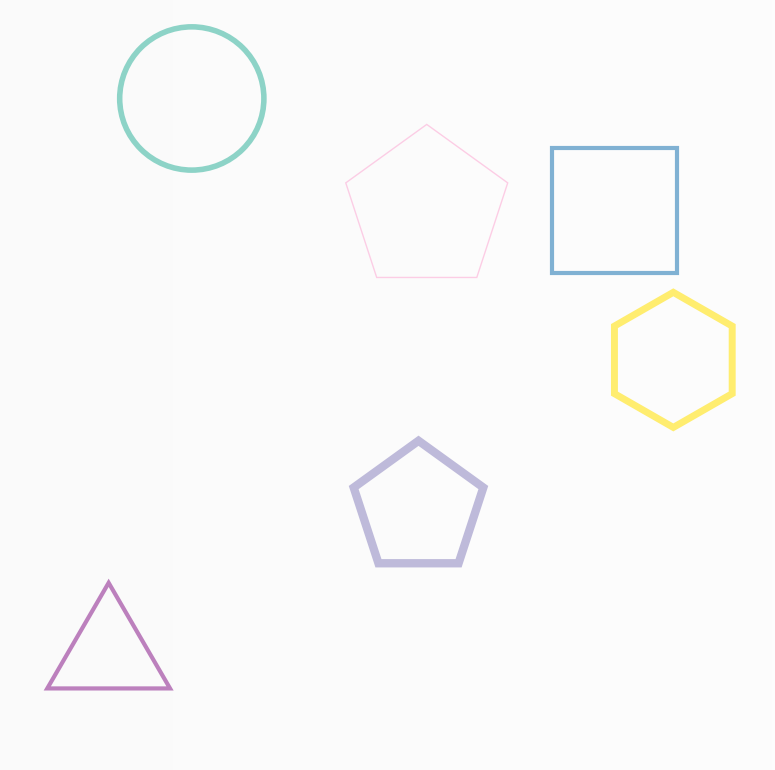[{"shape": "circle", "thickness": 2, "radius": 0.47, "center": [0.247, 0.872]}, {"shape": "pentagon", "thickness": 3, "radius": 0.44, "center": [0.54, 0.34]}, {"shape": "square", "thickness": 1.5, "radius": 0.4, "center": [0.792, 0.727]}, {"shape": "pentagon", "thickness": 0.5, "radius": 0.55, "center": [0.551, 0.729]}, {"shape": "triangle", "thickness": 1.5, "radius": 0.46, "center": [0.14, 0.152]}, {"shape": "hexagon", "thickness": 2.5, "radius": 0.44, "center": [0.869, 0.533]}]